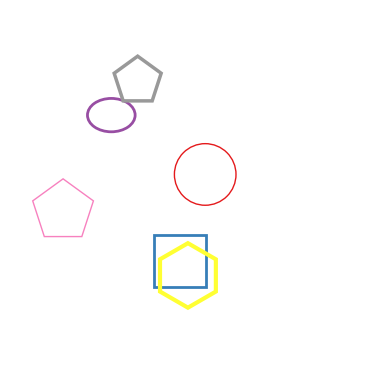[{"shape": "circle", "thickness": 1, "radius": 0.4, "center": [0.533, 0.547]}, {"shape": "square", "thickness": 2, "radius": 0.34, "center": [0.467, 0.321]}, {"shape": "oval", "thickness": 2, "radius": 0.31, "center": [0.289, 0.701]}, {"shape": "hexagon", "thickness": 3, "radius": 0.42, "center": [0.488, 0.285]}, {"shape": "pentagon", "thickness": 1, "radius": 0.41, "center": [0.164, 0.453]}, {"shape": "pentagon", "thickness": 2.5, "radius": 0.32, "center": [0.358, 0.79]}]